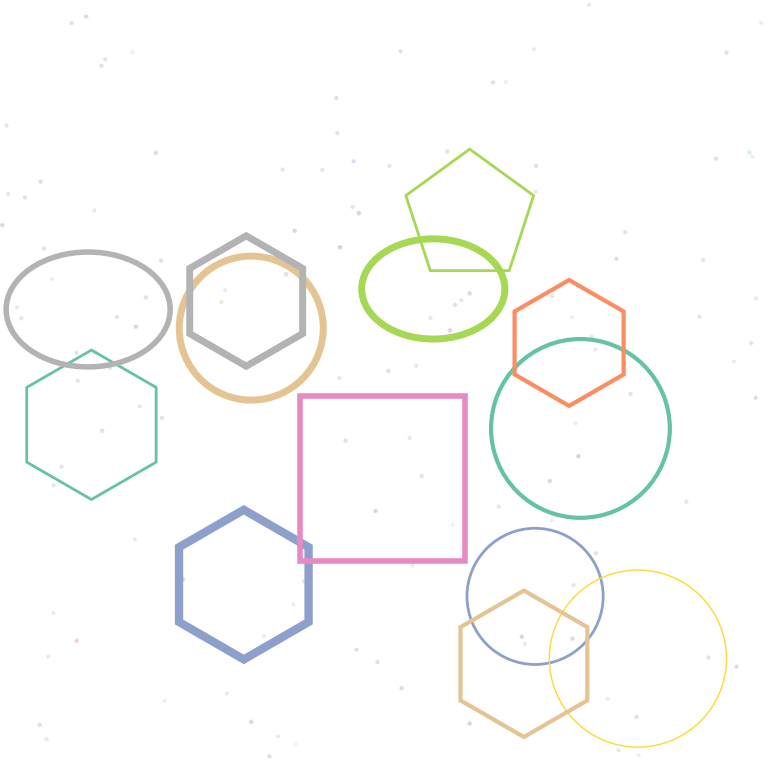[{"shape": "circle", "thickness": 1.5, "radius": 0.58, "center": [0.754, 0.444]}, {"shape": "hexagon", "thickness": 1, "radius": 0.49, "center": [0.119, 0.448]}, {"shape": "hexagon", "thickness": 1.5, "radius": 0.41, "center": [0.739, 0.555]}, {"shape": "hexagon", "thickness": 3, "radius": 0.49, "center": [0.317, 0.241]}, {"shape": "circle", "thickness": 1, "radius": 0.44, "center": [0.695, 0.225]}, {"shape": "square", "thickness": 2, "radius": 0.53, "center": [0.497, 0.378]}, {"shape": "pentagon", "thickness": 1, "radius": 0.44, "center": [0.61, 0.719]}, {"shape": "oval", "thickness": 2.5, "radius": 0.46, "center": [0.563, 0.625]}, {"shape": "circle", "thickness": 0.5, "radius": 0.58, "center": [0.828, 0.145]}, {"shape": "circle", "thickness": 2.5, "radius": 0.47, "center": [0.326, 0.574]}, {"shape": "hexagon", "thickness": 1.5, "radius": 0.48, "center": [0.68, 0.138]}, {"shape": "hexagon", "thickness": 2.5, "radius": 0.42, "center": [0.32, 0.609]}, {"shape": "oval", "thickness": 2, "radius": 0.53, "center": [0.114, 0.598]}]